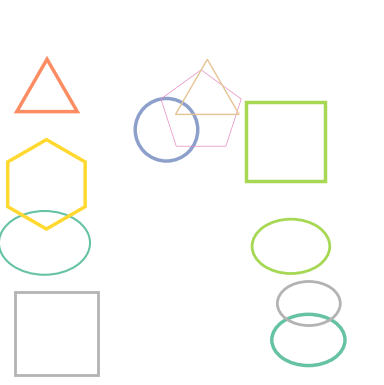[{"shape": "oval", "thickness": 2.5, "radius": 0.48, "center": [0.801, 0.117]}, {"shape": "oval", "thickness": 1.5, "radius": 0.59, "center": [0.116, 0.369]}, {"shape": "triangle", "thickness": 2.5, "radius": 0.45, "center": [0.122, 0.755]}, {"shape": "circle", "thickness": 2.5, "radius": 0.41, "center": [0.432, 0.663]}, {"shape": "pentagon", "thickness": 0.5, "radius": 0.55, "center": [0.522, 0.709]}, {"shape": "square", "thickness": 2.5, "radius": 0.51, "center": [0.742, 0.633]}, {"shape": "oval", "thickness": 2, "radius": 0.5, "center": [0.756, 0.36]}, {"shape": "hexagon", "thickness": 2.5, "radius": 0.58, "center": [0.121, 0.521]}, {"shape": "triangle", "thickness": 1, "radius": 0.48, "center": [0.538, 0.75]}, {"shape": "oval", "thickness": 2, "radius": 0.41, "center": [0.802, 0.212]}, {"shape": "square", "thickness": 2, "radius": 0.54, "center": [0.146, 0.134]}]